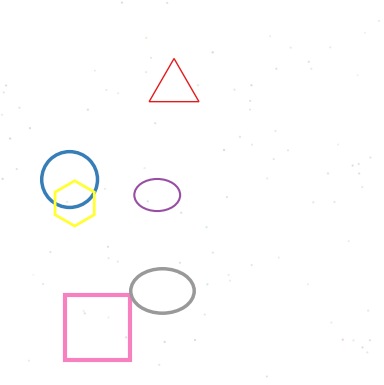[{"shape": "triangle", "thickness": 1, "radius": 0.37, "center": [0.452, 0.773]}, {"shape": "circle", "thickness": 2.5, "radius": 0.36, "center": [0.181, 0.534]}, {"shape": "oval", "thickness": 1.5, "radius": 0.3, "center": [0.408, 0.493]}, {"shape": "hexagon", "thickness": 2, "radius": 0.29, "center": [0.194, 0.472]}, {"shape": "square", "thickness": 3, "radius": 0.42, "center": [0.253, 0.149]}, {"shape": "oval", "thickness": 2.5, "radius": 0.41, "center": [0.422, 0.244]}]